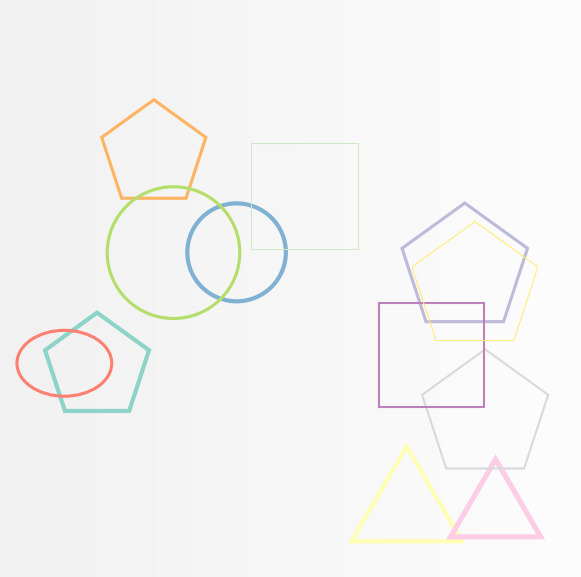[{"shape": "pentagon", "thickness": 2, "radius": 0.47, "center": [0.167, 0.364]}, {"shape": "triangle", "thickness": 2, "radius": 0.55, "center": [0.7, 0.117]}, {"shape": "pentagon", "thickness": 1.5, "radius": 0.57, "center": [0.8, 0.534]}, {"shape": "oval", "thickness": 1.5, "radius": 0.41, "center": [0.111, 0.37]}, {"shape": "circle", "thickness": 2, "radius": 0.42, "center": [0.407, 0.562]}, {"shape": "pentagon", "thickness": 1.5, "radius": 0.47, "center": [0.265, 0.732]}, {"shape": "circle", "thickness": 1.5, "radius": 0.57, "center": [0.299, 0.562]}, {"shape": "triangle", "thickness": 2.5, "radius": 0.45, "center": [0.853, 0.114]}, {"shape": "pentagon", "thickness": 1, "radius": 0.57, "center": [0.835, 0.28]}, {"shape": "square", "thickness": 1, "radius": 0.45, "center": [0.743, 0.385]}, {"shape": "square", "thickness": 0.5, "radius": 0.46, "center": [0.524, 0.66]}, {"shape": "pentagon", "thickness": 0.5, "radius": 0.57, "center": [0.817, 0.502]}]